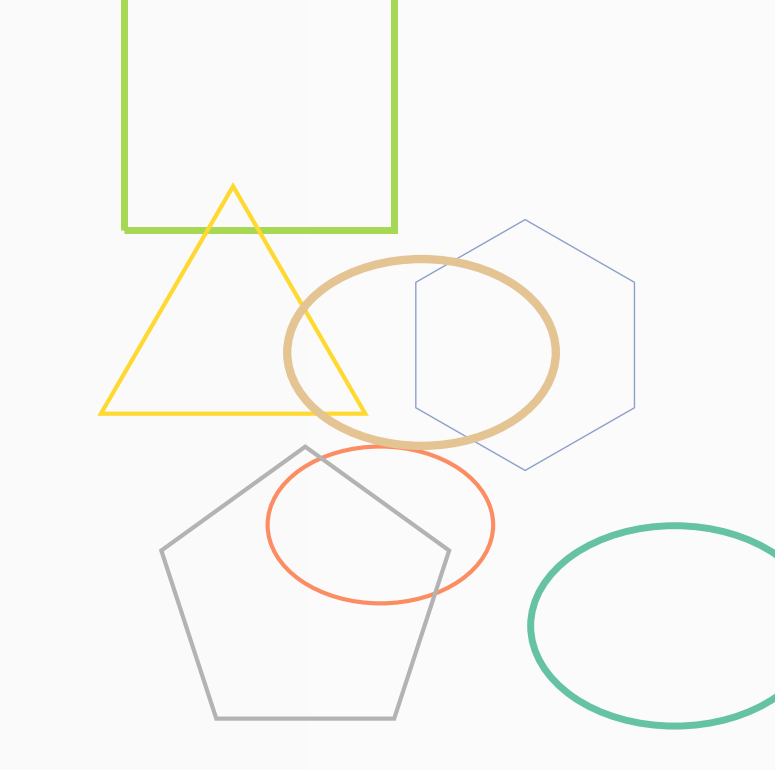[{"shape": "oval", "thickness": 2.5, "radius": 0.93, "center": [0.871, 0.187]}, {"shape": "oval", "thickness": 1.5, "radius": 0.73, "center": [0.491, 0.318]}, {"shape": "hexagon", "thickness": 0.5, "radius": 0.81, "center": [0.678, 0.552]}, {"shape": "square", "thickness": 2.5, "radius": 0.87, "center": [0.334, 0.875]}, {"shape": "triangle", "thickness": 1.5, "radius": 0.98, "center": [0.301, 0.561]}, {"shape": "oval", "thickness": 3, "radius": 0.87, "center": [0.544, 0.542]}, {"shape": "pentagon", "thickness": 1.5, "radius": 0.98, "center": [0.394, 0.225]}]